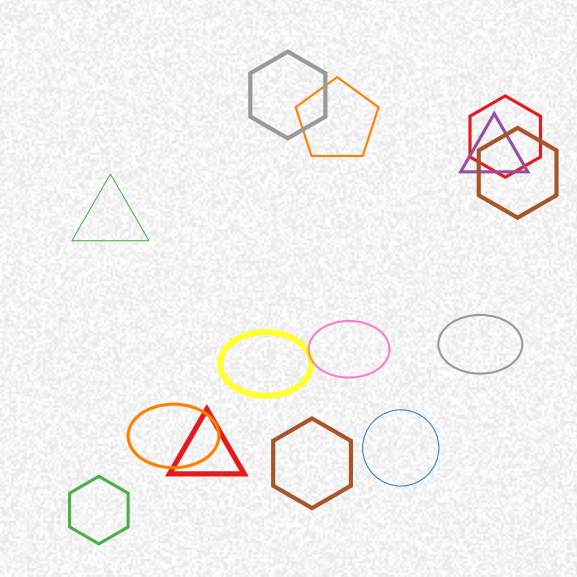[{"shape": "hexagon", "thickness": 1.5, "radius": 0.35, "center": [0.875, 0.763]}, {"shape": "triangle", "thickness": 2.5, "radius": 0.37, "center": [0.358, 0.216]}, {"shape": "circle", "thickness": 0.5, "radius": 0.33, "center": [0.694, 0.224]}, {"shape": "triangle", "thickness": 0.5, "radius": 0.39, "center": [0.191, 0.621]}, {"shape": "hexagon", "thickness": 1.5, "radius": 0.29, "center": [0.171, 0.116]}, {"shape": "triangle", "thickness": 1.5, "radius": 0.34, "center": [0.856, 0.735]}, {"shape": "oval", "thickness": 1.5, "radius": 0.39, "center": [0.3, 0.244]}, {"shape": "pentagon", "thickness": 1, "radius": 0.38, "center": [0.584, 0.79]}, {"shape": "oval", "thickness": 3, "radius": 0.39, "center": [0.46, 0.369]}, {"shape": "hexagon", "thickness": 2, "radius": 0.39, "center": [0.54, 0.197]}, {"shape": "hexagon", "thickness": 2, "radius": 0.39, "center": [0.896, 0.7]}, {"shape": "oval", "thickness": 1, "radius": 0.35, "center": [0.604, 0.394]}, {"shape": "hexagon", "thickness": 2, "radius": 0.38, "center": [0.498, 0.835]}, {"shape": "oval", "thickness": 1, "radius": 0.36, "center": [0.832, 0.403]}]